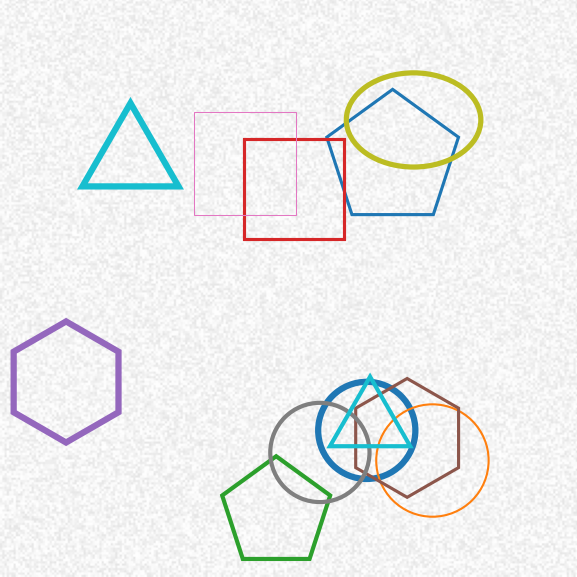[{"shape": "circle", "thickness": 3, "radius": 0.42, "center": [0.635, 0.254]}, {"shape": "pentagon", "thickness": 1.5, "radius": 0.6, "center": [0.68, 0.725]}, {"shape": "circle", "thickness": 1, "radius": 0.49, "center": [0.749, 0.202]}, {"shape": "pentagon", "thickness": 2, "radius": 0.49, "center": [0.478, 0.111]}, {"shape": "square", "thickness": 1.5, "radius": 0.43, "center": [0.509, 0.672]}, {"shape": "hexagon", "thickness": 3, "radius": 0.52, "center": [0.114, 0.338]}, {"shape": "hexagon", "thickness": 1.5, "radius": 0.51, "center": [0.705, 0.241]}, {"shape": "square", "thickness": 0.5, "radius": 0.44, "center": [0.424, 0.716]}, {"shape": "circle", "thickness": 2, "radius": 0.43, "center": [0.554, 0.216]}, {"shape": "oval", "thickness": 2.5, "radius": 0.58, "center": [0.716, 0.791]}, {"shape": "triangle", "thickness": 2, "radius": 0.4, "center": [0.641, 0.267]}, {"shape": "triangle", "thickness": 3, "radius": 0.48, "center": [0.226, 0.724]}]